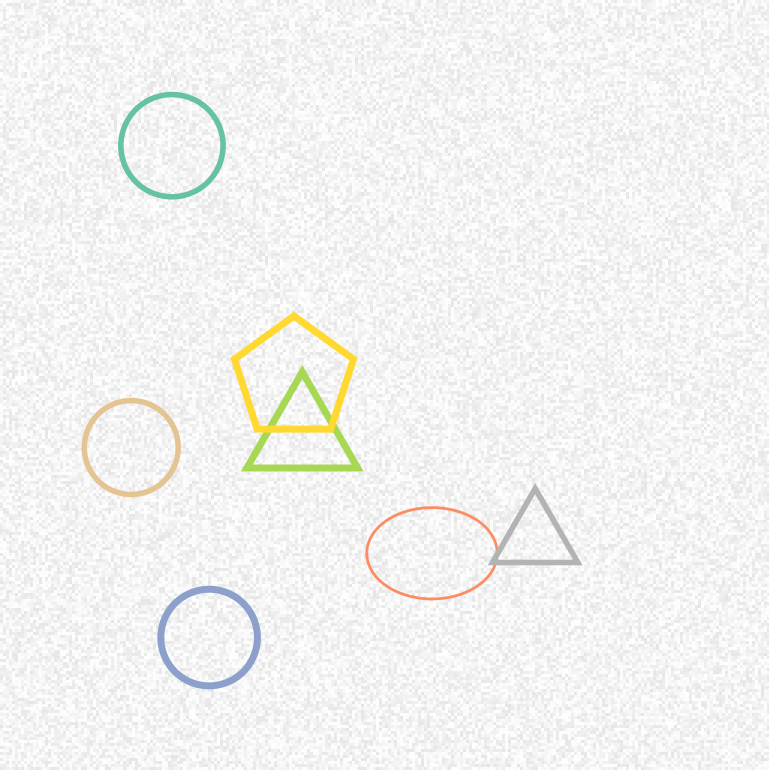[{"shape": "circle", "thickness": 2, "radius": 0.33, "center": [0.223, 0.811]}, {"shape": "oval", "thickness": 1, "radius": 0.42, "center": [0.561, 0.281]}, {"shape": "circle", "thickness": 2.5, "radius": 0.31, "center": [0.272, 0.172]}, {"shape": "triangle", "thickness": 2.5, "radius": 0.42, "center": [0.393, 0.434]}, {"shape": "pentagon", "thickness": 2.5, "radius": 0.41, "center": [0.382, 0.508]}, {"shape": "circle", "thickness": 2, "radius": 0.3, "center": [0.17, 0.419]}, {"shape": "triangle", "thickness": 2, "radius": 0.32, "center": [0.695, 0.301]}]